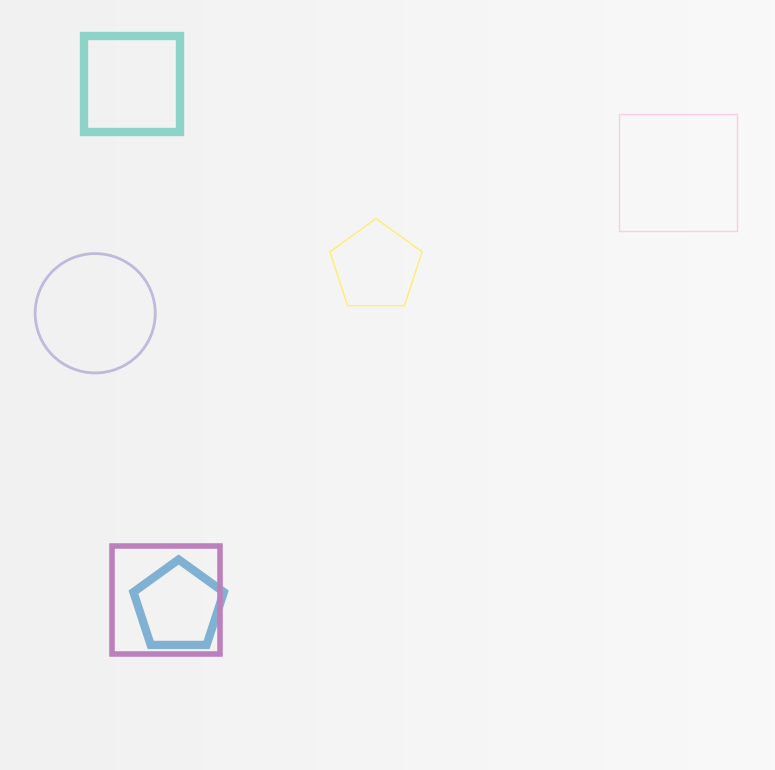[{"shape": "square", "thickness": 3, "radius": 0.31, "center": [0.17, 0.891]}, {"shape": "circle", "thickness": 1, "radius": 0.39, "center": [0.123, 0.593]}, {"shape": "pentagon", "thickness": 3, "radius": 0.31, "center": [0.231, 0.212]}, {"shape": "square", "thickness": 0.5, "radius": 0.38, "center": [0.875, 0.776]}, {"shape": "square", "thickness": 2, "radius": 0.35, "center": [0.214, 0.221]}, {"shape": "pentagon", "thickness": 0.5, "radius": 0.31, "center": [0.485, 0.654]}]